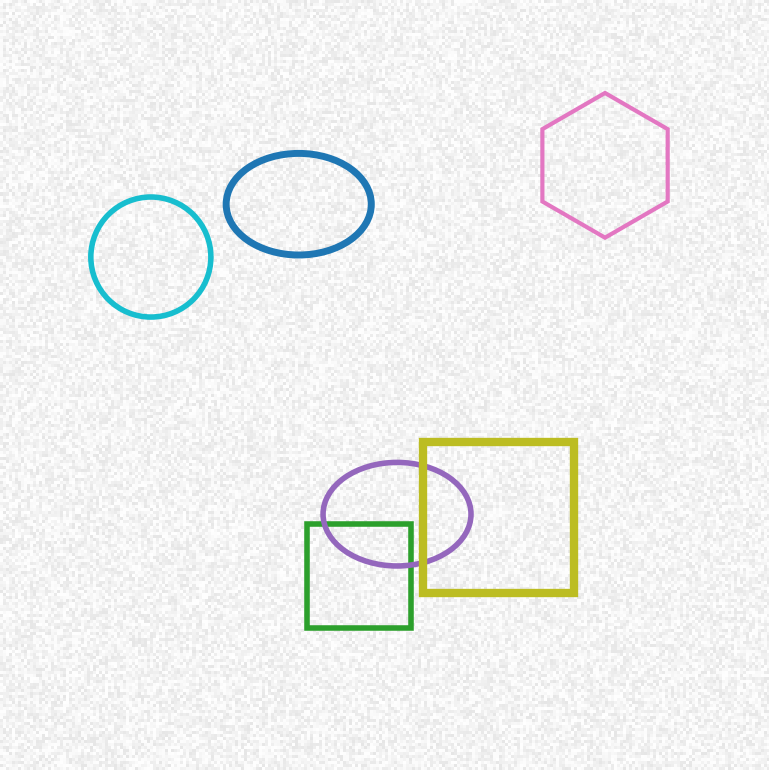[{"shape": "oval", "thickness": 2.5, "radius": 0.47, "center": [0.388, 0.735]}, {"shape": "square", "thickness": 2, "radius": 0.34, "center": [0.467, 0.252]}, {"shape": "oval", "thickness": 2, "radius": 0.48, "center": [0.516, 0.332]}, {"shape": "hexagon", "thickness": 1.5, "radius": 0.47, "center": [0.786, 0.785]}, {"shape": "square", "thickness": 3, "radius": 0.49, "center": [0.648, 0.328]}, {"shape": "circle", "thickness": 2, "radius": 0.39, "center": [0.196, 0.666]}]